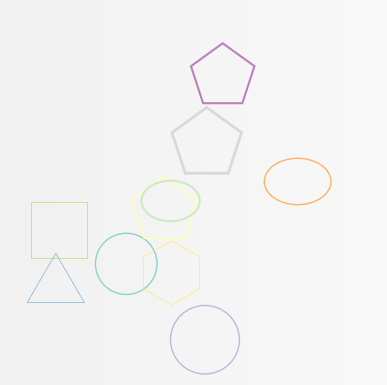[{"shape": "circle", "thickness": 1, "radius": 0.4, "center": [0.326, 0.315]}, {"shape": "pentagon", "thickness": 1, "radius": 0.45, "center": [0.424, 0.453]}, {"shape": "circle", "thickness": 1, "radius": 0.44, "center": [0.529, 0.118]}, {"shape": "triangle", "thickness": 0.5, "radius": 0.43, "center": [0.144, 0.257]}, {"shape": "oval", "thickness": 1, "radius": 0.43, "center": [0.768, 0.529]}, {"shape": "square", "thickness": 0.5, "radius": 0.36, "center": [0.152, 0.402]}, {"shape": "pentagon", "thickness": 2, "radius": 0.47, "center": [0.534, 0.626]}, {"shape": "pentagon", "thickness": 1.5, "radius": 0.43, "center": [0.575, 0.802]}, {"shape": "oval", "thickness": 1.5, "radius": 0.38, "center": [0.44, 0.478]}, {"shape": "hexagon", "thickness": 0.5, "radius": 0.42, "center": [0.443, 0.291]}]